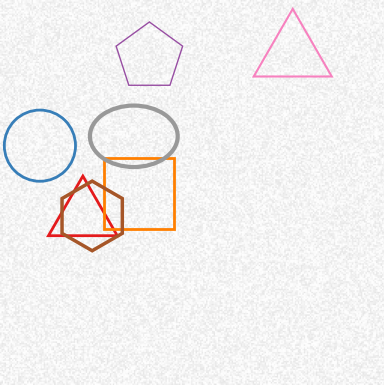[{"shape": "triangle", "thickness": 2, "radius": 0.52, "center": [0.215, 0.439]}, {"shape": "circle", "thickness": 2, "radius": 0.46, "center": [0.104, 0.622]}, {"shape": "pentagon", "thickness": 1, "radius": 0.45, "center": [0.388, 0.852]}, {"shape": "square", "thickness": 2, "radius": 0.46, "center": [0.361, 0.498]}, {"shape": "hexagon", "thickness": 2.5, "radius": 0.45, "center": [0.239, 0.439]}, {"shape": "triangle", "thickness": 1.5, "radius": 0.59, "center": [0.76, 0.86]}, {"shape": "oval", "thickness": 3, "radius": 0.57, "center": [0.348, 0.646]}]